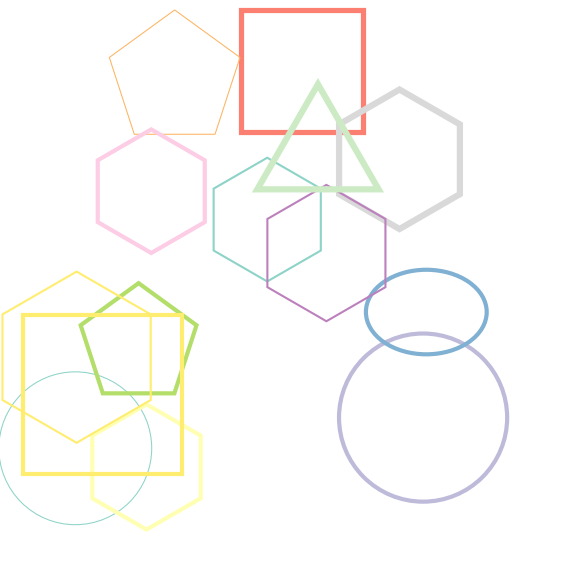[{"shape": "hexagon", "thickness": 1, "radius": 0.54, "center": [0.463, 0.619]}, {"shape": "circle", "thickness": 0.5, "radius": 0.66, "center": [0.13, 0.223]}, {"shape": "hexagon", "thickness": 2, "radius": 0.54, "center": [0.254, 0.191]}, {"shape": "circle", "thickness": 2, "radius": 0.73, "center": [0.733, 0.276]}, {"shape": "square", "thickness": 2.5, "radius": 0.53, "center": [0.523, 0.877]}, {"shape": "oval", "thickness": 2, "radius": 0.52, "center": [0.738, 0.459]}, {"shape": "pentagon", "thickness": 0.5, "radius": 0.59, "center": [0.302, 0.863]}, {"shape": "pentagon", "thickness": 2, "radius": 0.53, "center": [0.24, 0.403]}, {"shape": "hexagon", "thickness": 2, "radius": 0.54, "center": [0.262, 0.668]}, {"shape": "hexagon", "thickness": 3, "radius": 0.6, "center": [0.692, 0.723]}, {"shape": "hexagon", "thickness": 1, "radius": 0.59, "center": [0.565, 0.561]}, {"shape": "triangle", "thickness": 3, "radius": 0.61, "center": [0.551, 0.732]}, {"shape": "square", "thickness": 2, "radius": 0.69, "center": [0.178, 0.317]}, {"shape": "hexagon", "thickness": 1, "radius": 0.74, "center": [0.133, 0.381]}]